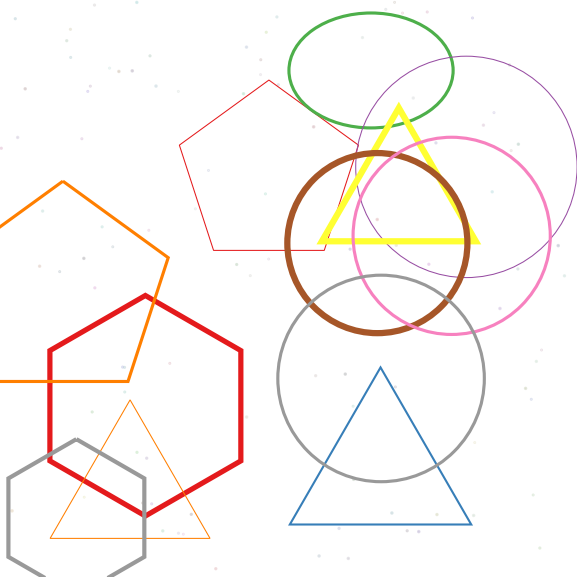[{"shape": "pentagon", "thickness": 0.5, "radius": 0.82, "center": [0.466, 0.697]}, {"shape": "hexagon", "thickness": 2.5, "radius": 0.95, "center": [0.252, 0.297]}, {"shape": "triangle", "thickness": 1, "radius": 0.91, "center": [0.659, 0.182]}, {"shape": "oval", "thickness": 1.5, "radius": 0.71, "center": [0.642, 0.877]}, {"shape": "circle", "thickness": 0.5, "radius": 0.96, "center": [0.808, 0.71]}, {"shape": "pentagon", "thickness": 1.5, "radius": 0.96, "center": [0.109, 0.494]}, {"shape": "triangle", "thickness": 0.5, "radius": 0.8, "center": [0.225, 0.147]}, {"shape": "triangle", "thickness": 3, "radius": 0.77, "center": [0.691, 0.658]}, {"shape": "circle", "thickness": 3, "radius": 0.78, "center": [0.653, 0.578]}, {"shape": "circle", "thickness": 1.5, "radius": 0.85, "center": [0.782, 0.591]}, {"shape": "hexagon", "thickness": 2, "radius": 0.68, "center": [0.132, 0.103]}, {"shape": "circle", "thickness": 1.5, "radius": 0.89, "center": [0.66, 0.344]}]